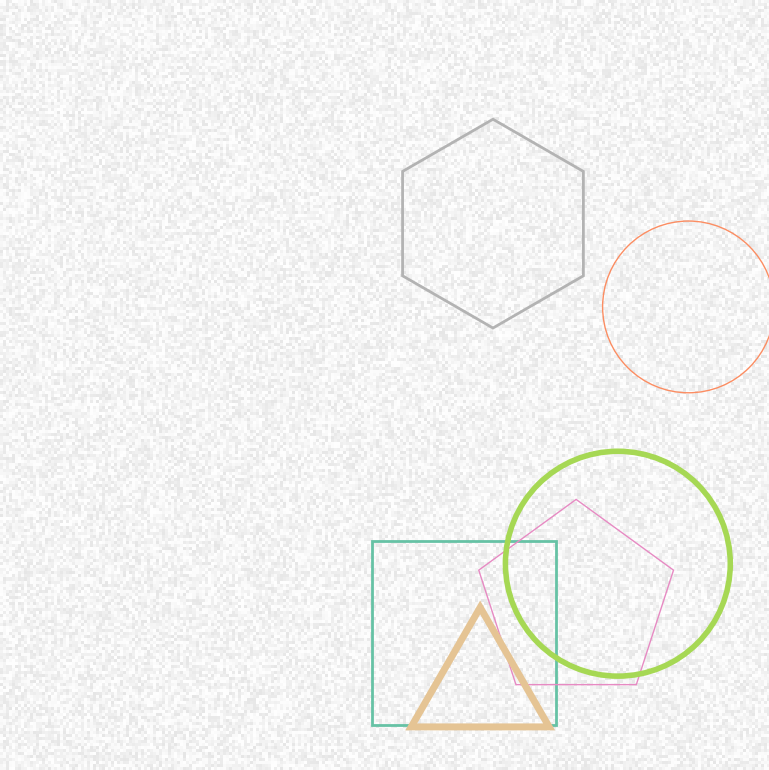[{"shape": "square", "thickness": 1, "radius": 0.6, "center": [0.602, 0.178]}, {"shape": "circle", "thickness": 0.5, "radius": 0.56, "center": [0.894, 0.601]}, {"shape": "pentagon", "thickness": 0.5, "radius": 0.66, "center": [0.748, 0.218]}, {"shape": "circle", "thickness": 2, "radius": 0.73, "center": [0.802, 0.268]}, {"shape": "triangle", "thickness": 2.5, "radius": 0.52, "center": [0.624, 0.108]}, {"shape": "hexagon", "thickness": 1, "radius": 0.68, "center": [0.64, 0.71]}]